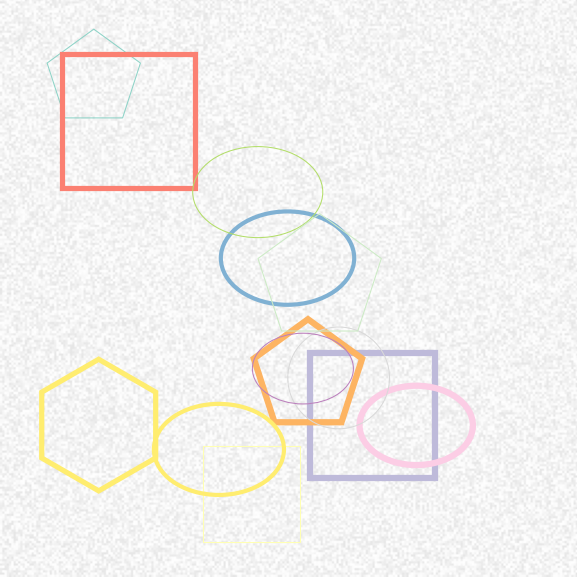[{"shape": "pentagon", "thickness": 0.5, "radius": 0.42, "center": [0.162, 0.864]}, {"shape": "square", "thickness": 0.5, "radius": 0.42, "center": [0.436, 0.144]}, {"shape": "square", "thickness": 3, "radius": 0.54, "center": [0.645, 0.28]}, {"shape": "square", "thickness": 2.5, "radius": 0.58, "center": [0.222, 0.79]}, {"shape": "oval", "thickness": 2, "radius": 0.58, "center": [0.498, 0.552]}, {"shape": "pentagon", "thickness": 3, "radius": 0.49, "center": [0.533, 0.348]}, {"shape": "oval", "thickness": 0.5, "radius": 0.56, "center": [0.446, 0.666]}, {"shape": "oval", "thickness": 3, "radius": 0.49, "center": [0.721, 0.263]}, {"shape": "circle", "thickness": 0.5, "radius": 0.44, "center": [0.586, 0.345]}, {"shape": "oval", "thickness": 0.5, "radius": 0.44, "center": [0.524, 0.361]}, {"shape": "pentagon", "thickness": 0.5, "radius": 0.56, "center": [0.554, 0.517]}, {"shape": "hexagon", "thickness": 2.5, "radius": 0.57, "center": [0.171, 0.263]}, {"shape": "oval", "thickness": 2, "radius": 0.56, "center": [0.379, 0.221]}]